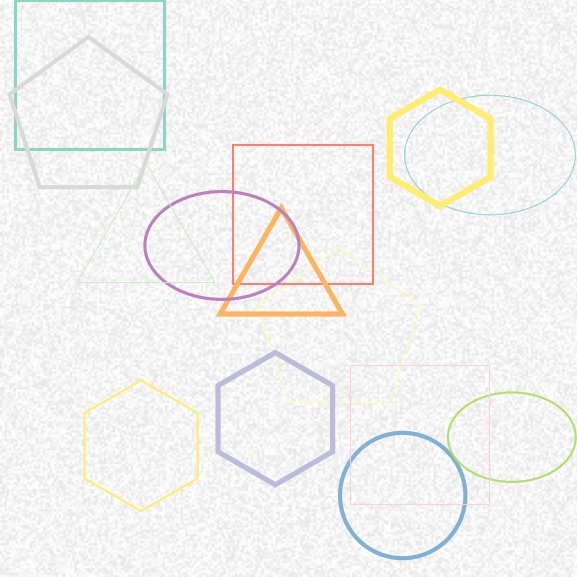[{"shape": "square", "thickness": 1.5, "radius": 0.64, "center": [0.156, 0.87]}, {"shape": "oval", "thickness": 0.5, "radius": 0.74, "center": [0.848, 0.731]}, {"shape": "pentagon", "thickness": 0.5, "radius": 0.74, "center": [0.587, 0.423]}, {"shape": "hexagon", "thickness": 2.5, "radius": 0.57, "center": [0.477, 0.274]}, {"shape": "square", "thickness": 1, "radius": 0.6, "center": [0.525, 0.628]}, {"shape": "circle", "thickness": 2, "radius": 0.54, "center": [0.697, 0.141]}, {"shape": "triangle", "thickness": 2.5, "radius": 0.61, "center": [0.487, 0.517]}, {"shape": "oval", "thickness": 1, "radius": 0.55, "center": [0.886, 0.242]}, {"shape": "square", "thickness": 0.5, "radius": 0.6, "center": [0.726, 0.247]}, {"shape": "pentagon", "thickness": 2, "radius": 0.72, "center": [0.153, 0.791]}, {"shape": "oval", "thickness": 1.5, "radius": 0.67, "center": [0.384, 0.574]}, {"shape": "triangle", "thickness": 0.5, "radius": 0.69, "center": [0.253, 0.579]}, {"shape": "hexagon", "thickness": 1, "radius": 0.57, "center": [0.244, 0.227]}, {"shape": "hexagon", "thickness": 3, "radius": 0.5, "center": [0.762, 0.743]}]